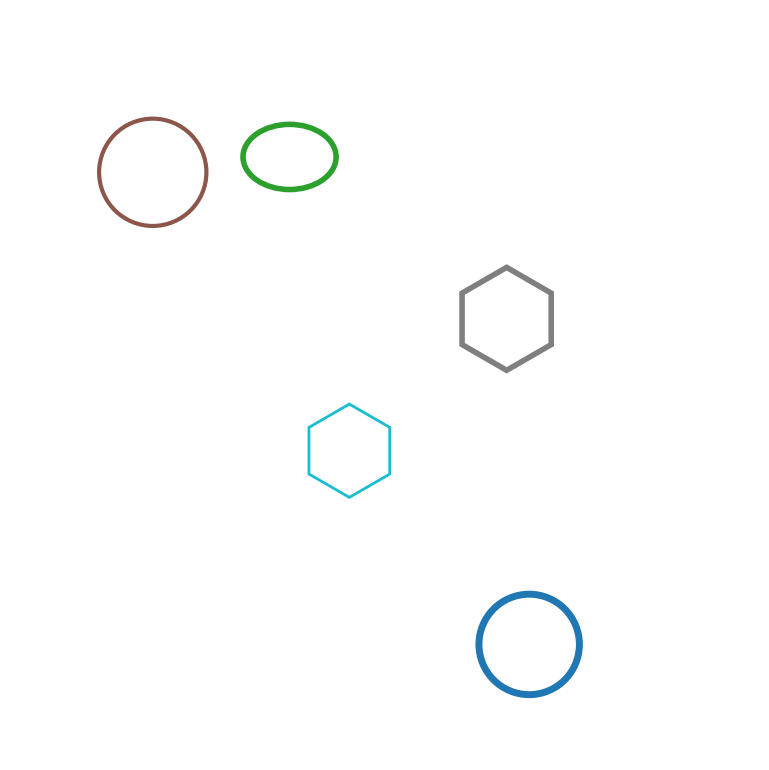[{"shape": "circle", "thickness": 2.5, "radius": 0.33, "center": [0.687, 0.163]}, {"shape": "oval", "thickness": 2, "radius": 0.3, "center": [0.376, 0.796]}, {"shape": "circle", "thickness": 1.5, "radius": 0.35, "center": [0.198, 0.776]}, {"shape": "hexagon", "thickness": 2, "radius": 0.33, "center": [0.658, 0.586]}, {"shape": "hexagon", "thickness": 1, "radius": 0.3, "center": [0.454, 0.415]}]